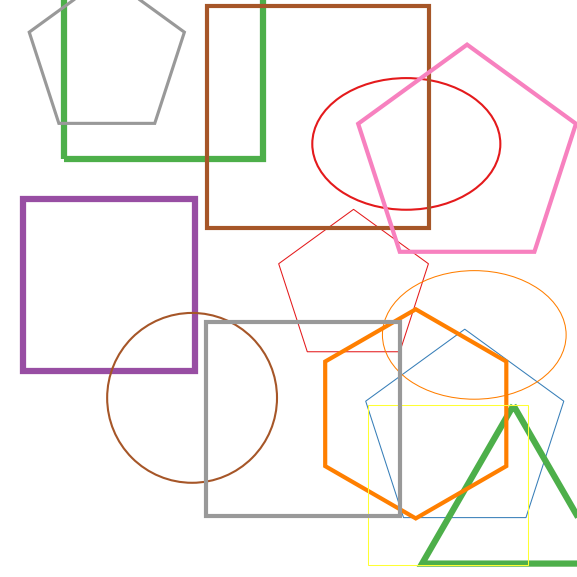[{"shape": "oval", "thickness": 1, "radius": 0.81, "center": [0.704, 0.75]}, {"shape": "pentagon", "thickness": 0.5, "radius": 0.68, "center": [0.612, 0.5]}, {"shape": "pentagon", "thickness": 0.5, "radius": 0.9, "center": [0.805, 0.249]}, {"shape": "triangle", "thickness": 3, "radius": 0.91, "center": [0.889, 0.115]}, {"shape": "square", "thickness": 3, "radius": 0.86, "center": [0.283, 0.896]}, {"shape": "square", "thickness": 3, "radius": 0.74, "center": [0.189, 0.505]}, {"shape": "hexagon", "thickness": 2, "radius": 0.91, "center": [0.72, 0.283]}, {"shape": "oval", "thickness": 0.5, "radius": 0.8, "center": [0.821, 0.419]}, {"shape": "square", "thickness": 0.5, "radius": 0.69, "center": [0.776, 0.16]}, {"shape": "square", "thickness": 2, "radius": 0.96, "center": [0.55, 0.796]}, {"shape": "circle", "thickness": 1, "radius": 0.74, "center": [0.333, 0.31]}, {"shape": "pentagon", "thickness": 2, "radius": 0.99, "center": [0.809, 0.724]}, {"shape": "square", "thickness": 2, "radius": 0.84, "center": [0.525, 0.273]}, {"shape": "pentagon", "thickness": 1.5, "radius": 0.71, "center": [0.185, 0.9]}]